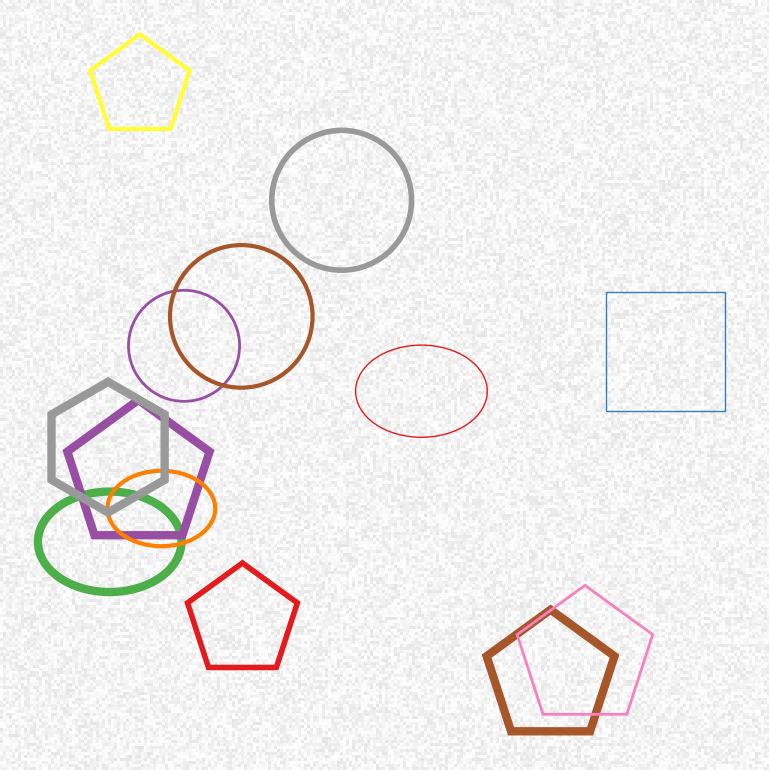[{"shape": "oval", "thickness": 0.5, "radius": 0.43, "center": [0.547, 0.492]}, {"shape": "pentagon", "thickness": 2, "radius": 0.37, "center": [0.315, 0.194]}, {"shape": "square", "thickness": 0.5, "radius": 0.39, "center": [0.864, 0.543]}, {"shape": "oval", "thickness": 3, "radius": 0.47, "center": [0.142, 0.296]}, {"shape": "circle", "thickness": 1, "radius": 0.36, "center": [0.239, 0.551]}, {"shape": "pentagon", "thickness": 3, "radius": 0.49, "center": [0.18, 0.383]}, {"shape": "oval", "thickness": 1.5, "radius": 0.35, "center": [0.21, 0.34]}, {"shape": "pentagon", "thickness": 1.5, "radius": 0.34, "center": [0.182, 0.888]}, {"shape": "pentagon", "thickness": 3, "radius": 0.44, "center": [0.715, 0.121]}, {"shape": "circle", "thickness": 1.5, "radius": 0.46, "center": [0.313, 0.589]}, {"shape": "pentagon", "thickness": 1, "radius": 0.46, "center": [0.76, 0.147]}, {"shape": "circle", "thickness": 2, "radius": 0.45, "center": [0.444, 0.74]}, {"shape": "hexagon", "thickness": 3, "radius": 0.42, "center": [0.14, 0.419]}]